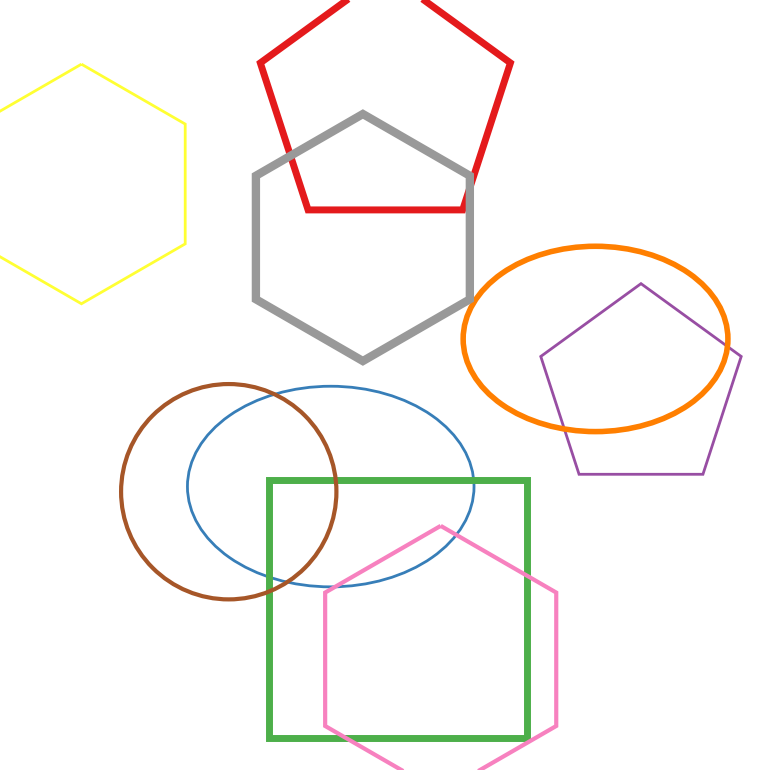[{"shape": "pentagon", "thickness": 2.5, "radius": 0.85, "center": [0.5, 0.866]}, {"shape": "oval", "thickness": 1, "radius": 0.93, "center": [0.43, 0.368]}, {"shape": "square", "thickness": 2.5, "radius": 0.84, "center": [0.517, 0.209]}, {"shape": "pentagon", "thickness": 1, "radius": 0.68, "center": [0.832, 0.495]}, {"shape": "oval", "thickness": 2, "radius": 0.86, "center": [0.773, 0.56]}, {"shape": "hexagon", "thickness": 1, "radius": 0.78, "center": [0.106, 0.761]}, {"shape": "circle", "thickness": 1.5, "radius": 0.7, "center": [0.297, 0.361]}, {"shape": "hexagon", "thickness": 1.5, "radius": 0.87, "center": [0.572, 0.144]}, {"shape": "hexagon", "thickness": 3, "radius": 0.8, "center": [0.471, 0.692]}]